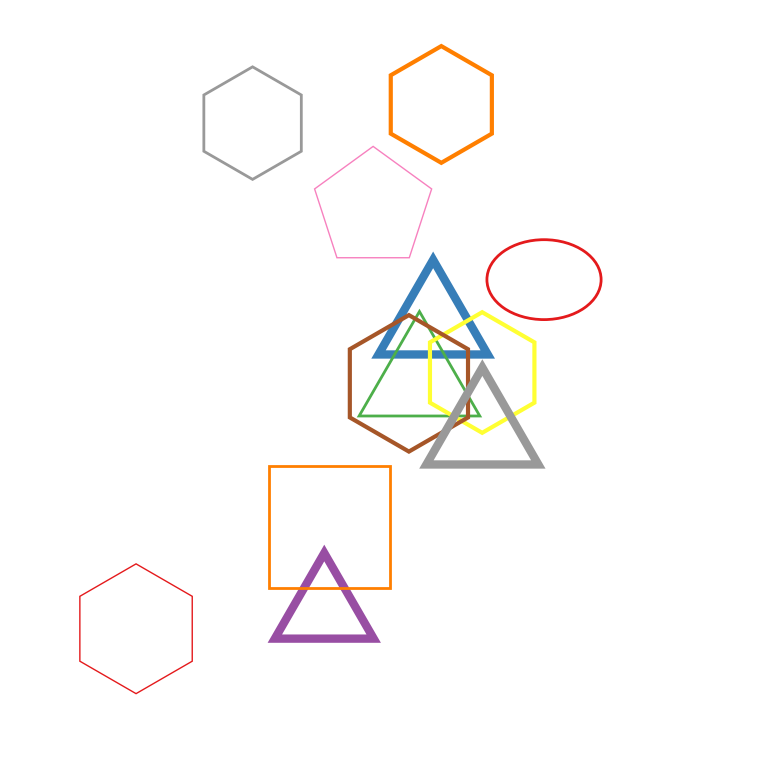[{"shape": "hexagon", "thickness": 0.5, "radius": 0.42, "center": [0.177, 0.183]}, {"shape": "oval", "thickness": 1, "radius": 0.37, "center": [0.707, 0.637]}, {"shape": "triangle", "thickness": 3, "radius": 0.41, "center": [0.563, 0.581]}, {"shape": "triangle", "thickness": 1, "radius": 0.45, "center": [0.545, 0.505]}, {"shape": "triangle", "thickness": 3, "radius": 0.37, "center": [0.421, 0.208]}, {"shape": "square", "thickness": 1, "radius": 0.4, "center": [0.428, 0.315]}, {"shape": "hexagon", "thickness": 1.5, "radius": 0.38, "center": [0.573, 0.864]}, {"shape": "hexagon", "thickness": 1.5, "radius": 0.39, "center": [0.626, 0.516]}, {"shape": "hexagon", "thickness": 1.5, "radius": 0.44, "center": [0.531, 0.502]}, {"shape": "pentagon", "thickness": 0.5, "radius": 0.4, "center": [0.485, 0.73]}, {"shape": "hexagon", "thickness": 1, "radius": 0.37, "center": [0.328, 0.84]}, {"shape": "triangle", "thickness": 3, "radius": 0.42, "center": [0.626, 0.439]}]